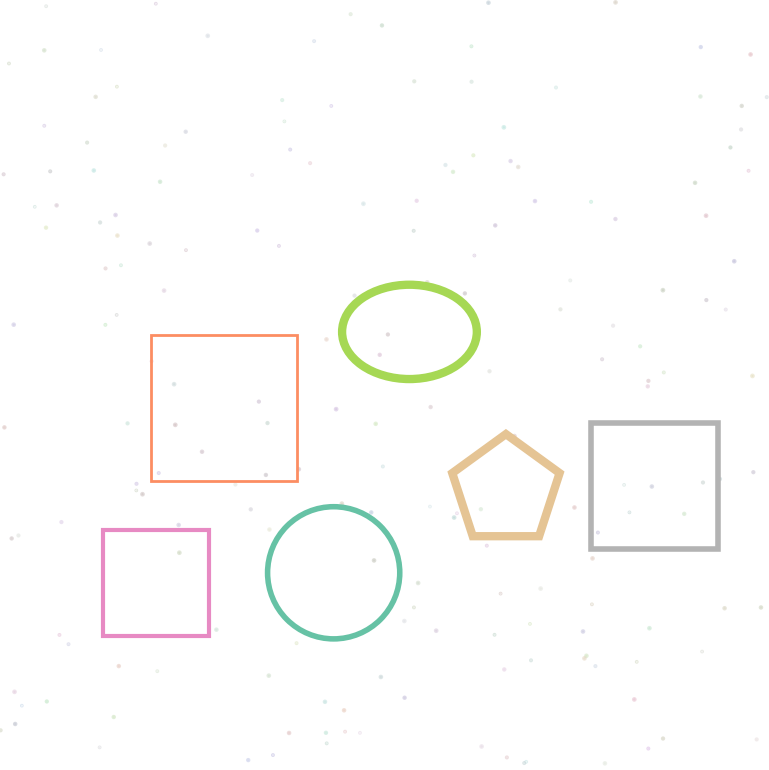[{"shape": "circle", "thickness": 2, "radius": 0.43, "center": [0.433, 0.256]}, {"shape": "square", "thickness": 1, "radius": 0.47, "center": [0.291, 0.47]}, {"shape": "square", "thickness": 1.5, "radius": 0.34, "center": [0.202, 0.242]}, {"shape": "oval", "thickness": 3, "radius": 0.44, "center": [0.532, 0.569]}, {"shape": "pentagon", "thickness": 3, "radius": 0.37, "center": [0.657, 0.363]}, {"shape": "square", "thickness": 2, "radius": 0.41, "center": [0.85, 0.369]}]